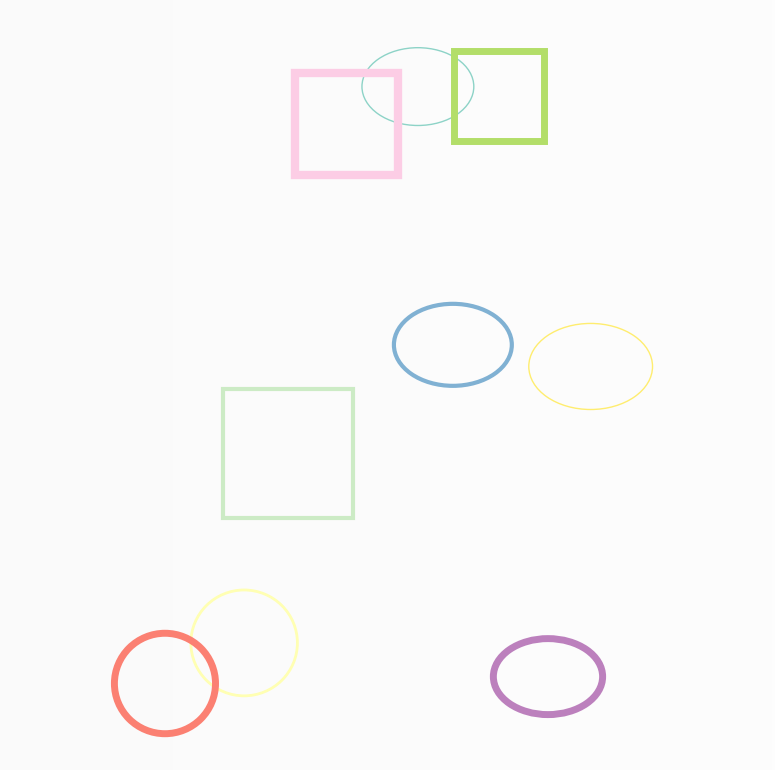[{"shape": "oval", "thickness": 0.5, "radius": 0.36, "center": [0.539, 0.888]}, {"shape": "circle", "thickness": 1, "radius": 0.34, "center": [0.315, 0.165]}, {"shape": "circle", "thickness": 2.5, "radius": 0.33, "center": [0.213, 0.112]}, {"shape": "oval", "thickness": 1.5, "radius": 0.38, "center": [0.584, 0.552]}, {"shape": "square", "thickness": 2.5, "radius": 0.29, "center": [0.644, 0.875]}, {"shape": "square", "thickness": 3, "radius": 0.33, "center": [0.447, 0.839]}, {"shape": "oval", "thickness": 2.5, "radius": 0.35, "center": [0.707, 0.121]}, {"shape": "square", "thickness": 1.5, "radius": 0.42, "center": [0.372, 0.411]}, {"shape": "oval", "thickness": 0.5, "radius": 0.4, "center": [0.762, 0.524]}]